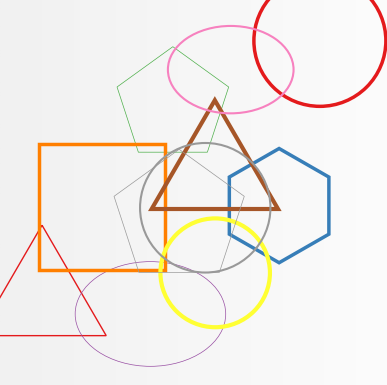[{"shape": "triangle", "thickness": 1, "radius": 0.96, "center": [0.108, 0.224]}, {"shape": "circle", "thickness": 2.5, "radius": 0.85, "center": [0.826, 0.894]}, {"shape": "hexagon", "thickness": 2.5, "radius": 0.74, "center": [0.72, 0.466]}, {"shape": "pentagon", "thickness": 0.5, "radius": 0.76, "center": [0.446, 0.727]}, {"shape": "oval", "thickness": 0.5, "radius": 0.97, "center": [0.388, 0.184]}, {"shape": "square", "thickness": 2.5, "radius": 0.82, "center": [0.264, 0.463]}, {"shape": "circle", "thickness": 3, "radius": 0.71, "center": [0.555, 0.291]}, {"shape": "triangle", "thickness": 3, "radius": 0.94, "center": [0.554, 0.551]}, {"shape": "oval", "thickness": 1.5, "radius": 0.81, "center": [0.595, 0.819]}, {"shape": "circle", "thickness": 1.5, "radius": 0.84, "center": [0.53, 0.46]}, {"shape": "pentagon", "thickness": 0.5, "radius": 0.88, "center": [0.462, 0.435]}]